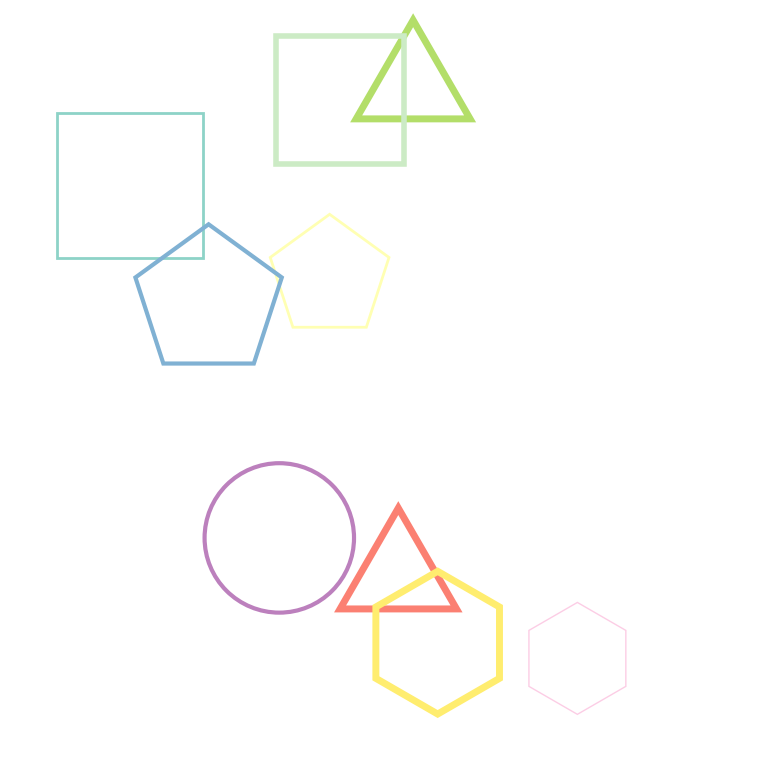[{"shape": "square", "thickness": 1, "radius": 0.47, "center": [0.169, 0.759]}, {"shape": "pentagon", "thickness": 1, "radius": 0.41, "center": [0.428, 0.641]}, {"shape": "triangle", "thickness": 2.5, "radius": 0.44, "center": [0.517, 0.253]}, {"shape": "pentagon", "thickness": 1.5, "radius": 0.5, "center": [0.271, 0.609]}, {"shape": "triangle", "thickness": 2.5, "radius": 0.43, "center": [0.537, 0.888]}, {"shape": "hexagon", "thickness": 0.5, "radius": 0.36, "center": [0.75, 0.145]}, {"shape": "circle", "thickness": 1.5, "radius": 0.49, "center": [0.363, 0.301]}, {"shape": "square", "thickness": 2, "radius": 0.42, "center": [0.442, 0.87]}, {"shape": "hexagon", "thickness": 2.5, "radius": 0.46, "center": [0.568, 0.165]}]